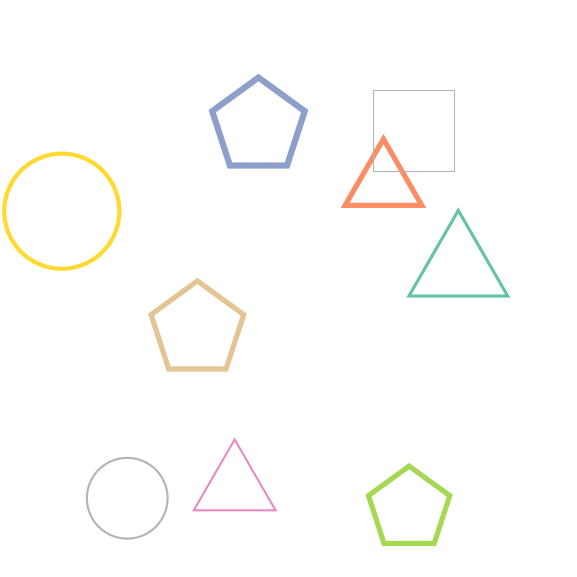[{"shape": "triangle", "thickness": 1.5, "radius": 0.49, "center": [0.794, 0.536]}, {"shape": "triangle", "thickness": 2.5, "radius": 0.38, "center": [0.664, 0.682]}, {"shape": "pentagon", "thickness": 3, "radius": 0.42, "center": [0.448, 0.781]}, {"shape": "triangle", "thickness": 1, "radius": 0.41, "center": [0.406, 0.156]}, {"shape": "pentagon", "thickness": 2.5, "radius": 0.37, "center": [0.708, 0.118]}, {"shape": "circle", "thickness": 2, "radius": 0.5, "center": [0.107, 0.633]}, {"shape": "pentagon", "thickness": 2.5, "radius": 0.42, "center": [0.342, 0.428]}, {"shape": "square", "thickness": 0.5, "radius": 0.35, "center": [0.716, 0.773]}, {"shape": "circle", "thickness": 1, "radius": 0.35, "center": [0.22, 0.136]}]